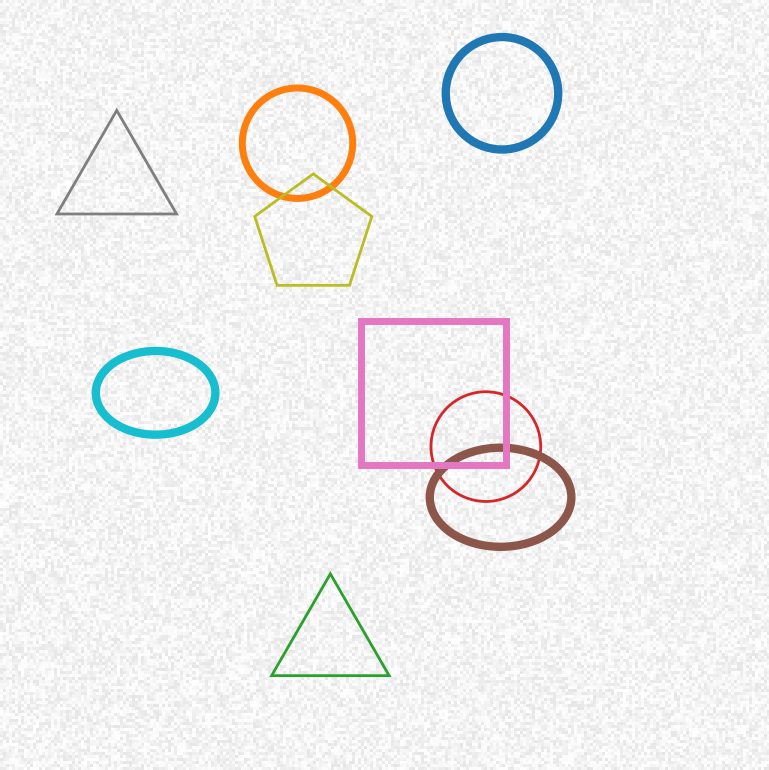[{"shape": "circle", "thickness": 3, "radius": 0.37, "center": [0.652, 0.879]}, {"shape": "circle", "thickness": 2.5, "radius": 0.36, "center": [0.386, 0.814]}, {"shape": "triangle", "thickness": 1, "radius": 0.44, "center": [0.429, 0.167]}, {"shape": "circle", "thickness": 1, "radius": 0.36, "center": [0.631, 0.42]}, {"shape": "oval", "thickness": 3, "radius": 0.46, "center": [0.65, 0.354]}, {"shape": "square", "thickness": 2.5, "radius": 0.47, "center": [0.563, 0.49]}, {"shape": "triangle", "thickness": 1, "radius": 0.45, "center": [0.152, 0.767]}, {"shape": "pentagon", "thickness": 1, "radius": 0.4, "center": [0.407, 0.694]}, {"shape": "oval", "thickness": 3, "radius": 0.39, "center": [0.202, 0.49]}]